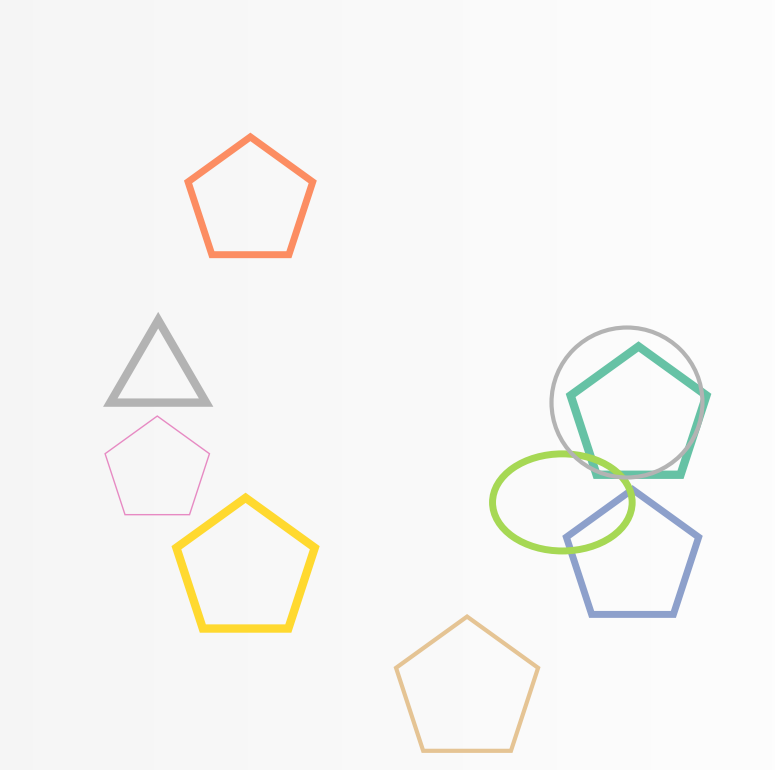[{"shape": "pentagon", "thickness": 3, "radius": 0.46, "center": [0.824, 0.458]}, {"shape": "pentagon", "thickness": 2.5, "radius": 0.42, "center": [0.323, 0.738]}, {"shape": "pentagon", "thickness": 2.5, "radius": 0.45, "center": [0.816, 0.275]}, {"shape": "pentagon", "thickness": 0.5, "radius": 0.35, "center": [0.203, 0.389]}, {"shape": "oval", "thickness": 2.5, "radius": 0.45, "center": [0.726, 0.348]}, {"shape": "pentagon", "thickness": 3, "radius": 0.47, "center": [0.317, 0.26]}, {"shape": "pentagon", "thickness": 1.5, "radius": 0.48, "center": [0.603, 0.103]}, {"shape": "triangle", "thickness": 3, "radius": 0.36, "center": [0.204, 0.513]}, {"shape": "circle", "thickness": 1.5, "radius": 0.49, "center": [0.809, 0.477]}]